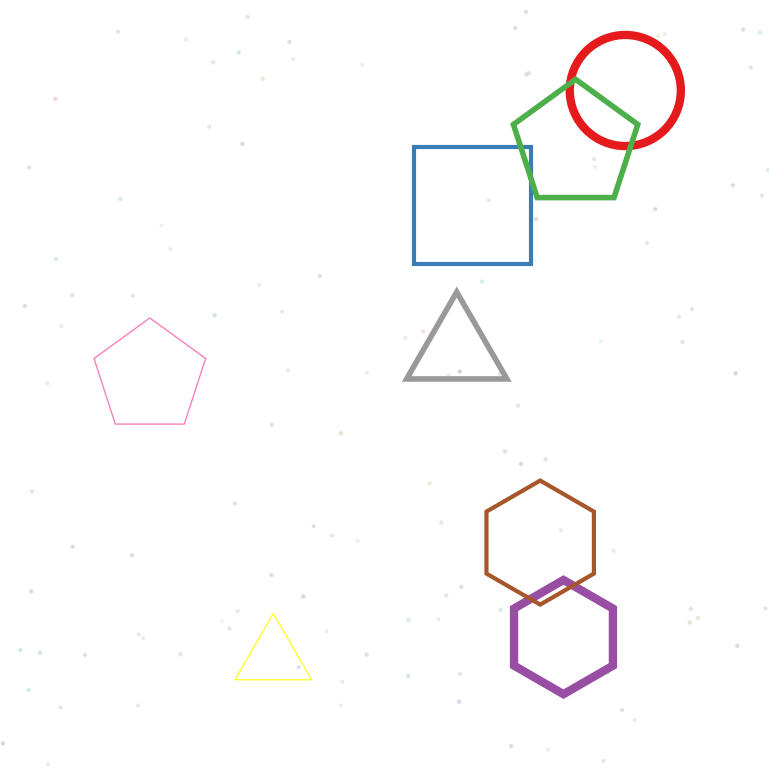[{"shape": "circle", "thickness": 3, "radius": 0.36, "center": [0.812, 0.882]}, {"shape": "square", "thickness": 1.5, "radius": 0.38, "center": [0.614, 0.733]}, {"shape": "pentagon", "thickness": 2, "radius": 0.42, "center": [0.748, 0.812]}, {"shape": "hexagon", "thickness": 3, "radius": 0.37, "center": [0.732, 0.173]}, {"shape": "triangle", "thickness": 0.5, "radius": 0.29, "center": [0.355, 0.146]}, {"shape": "hexagon", "thickness": 1.5, "radius": 0.4, "center": [0.702, 0.295]}, {"shape": "pentagon", "thickness": 0.5, "radius": 0.38, "center": [0.195, 0.511]}, {"shape": "triangle", "thickness": 2, "radius": 0.38, "center": [0.593, 0.545]}]